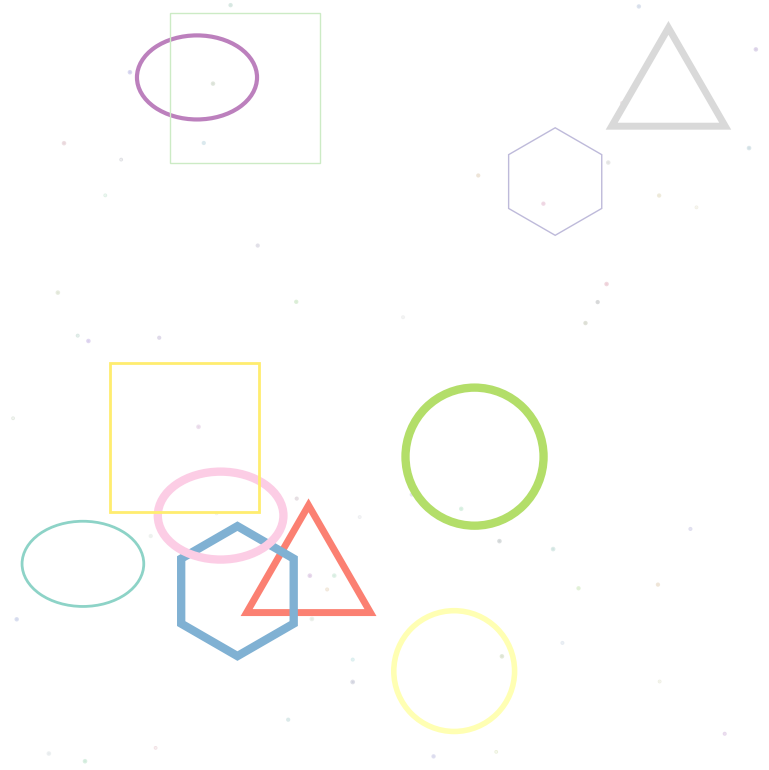[{"shape": "oval", "thickness": 1, "radius": 0.4, "center": [0.108, 0.268]}, {"shape": "circle", "thickness": 2, "radius": 0.39, "center": [0.59, 0.128]}, {"shape": "hexagon", "thickness": 0.5, "radius": 0.35, "center": [0.721, 0.764]}, {"shape": "triangle", "thickness": 2.5, "radius": 0.46, "center": [0.401, 0.251]}, {"shape": "hexagon", "thickness": 3, "radius": 0.42, "center": [0.308, 0.232]}, {"shape": "circle", "thickness": 3, "radius": 0.45, "center": [0.616, 0.407]}, {"shape": "oval", "thickness": 3, "radius": 0.41, "center": [0.287, 0.33]}, {"shape": "triangle", "thickness": 2.5, "radius": 0.43, "center": [0.868, 0.879]}, {"shape": "oval", "thickness": 1.5, "radius": 0.39, "center": [0.256, 0.899]}, {"shape": "square", "thickness": 0.5, "radius": 0.49, "center": [0.318, 0.886]}, {"shape": "square", "thickness": 1, "radius": 0.48, "center": [0.239, 0.431]}]